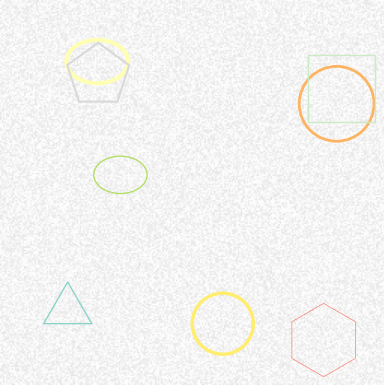[{"shape": "triangle", "thickness": 1, "radius": 0.36, "center": [0.176, 0.195]}, {"shape": "oval", "thickness": 3, "radius": 0.4, "center": [0.253, 0.84]}, {"shape": "hexagon", "thickness": 0.5, "radius": 0.48, "center": [0.841, 0.117]}, {"shape": "circle", "thickness": 2, "radius": 0.49, "center": [0.874, 0.73]}, {"shape": "oval", "thickness": 1, "radius": 0.35, "center": [0.313, 0.546]}, {"shape": "pentagon", "thickness": 1.5, "radius": 0.42, "center": [0.255, 0.805]}, {"shape": "square", "thickness": 1, "radius": 0.44, "center": [0.887, 0.771]}, {"shape": "circle", "thickness": 2.5, "radius": 0.4, "center": [0.579, 0.159]}]